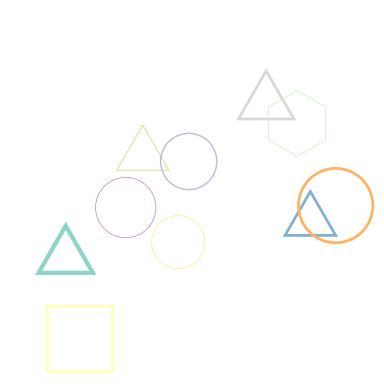[{"shape": "triangle", "thickness": 3, "radius": 0.41, "center": [0.171, 0.332]}, {"shape": "square", "thickness": 2, "radius": 0.42, "center": [0.207, 0.121]}, {"shape": "circle", "thickness": 1, "radius": 0.37, "center": [0.49, 0.58]}, {"shape": "triangle", "thickness": 2, "radius": 0.38, "center": [0.806, 0.427]}, {"shape": "circle", "thickness": 2, "radius": 0.48, "center": [0.872, 0.466]}, {"shape": "triangle", "thickness": 0.5, "radius": 0.39, "center": [0.371, 0.597]}, {"shape": "triangle", "thickness": 2, "radius": 0.42, "center": [0.691, 0.733]}, {"shape": "circle", "thickness": 0.5, "radius": 0.39, "center": [0.327, 0.461]}, {"shape": "hexagon", "thickness": 0.5, "radius": 0.43, "center": [0.772, 0.679]}, {"shape": "circle", "thickness": 0.5, "radius": 0.35, "center": [0.463, 0.371]}]